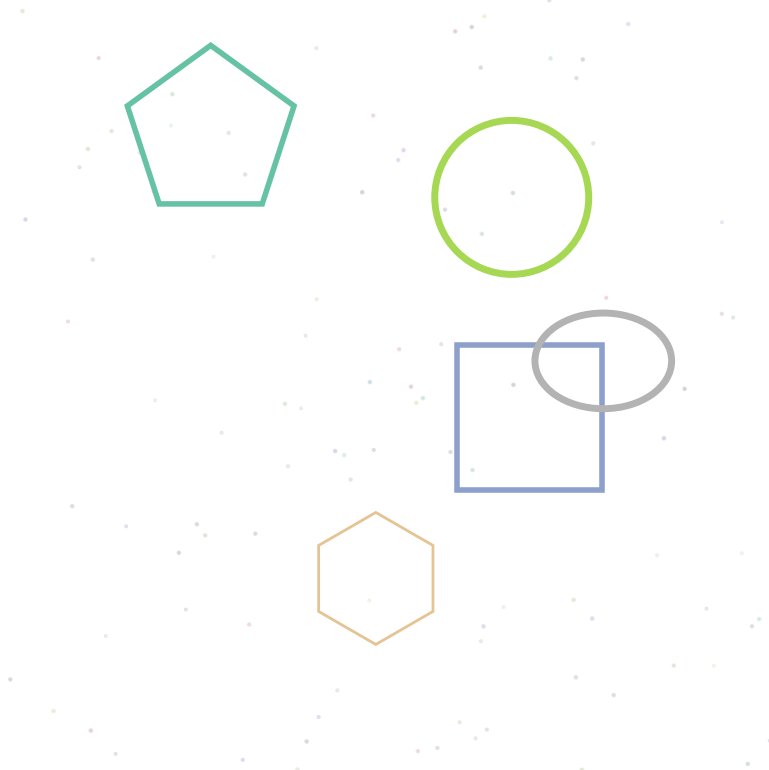[{"shape": "pentagon", "thickness": 2, "radius": 0.57, "center": [0.274, 0.827]}, {"shape": "square", "thickness": 2, "radius": 0.47, "center": [0.688, 0.458]}, {"shape": "circle", "thickness": 2.5, "radius": 0.5, "center": [0.665, 0.744]}, {"shape": "hexagon", "thickness": 1, "radius": 0.43, "center": [0.488, 0.249]}, {"shape": "oval", "thickness": 2.5, "radius": 0.44, "center": [0.783, 0.531]}]